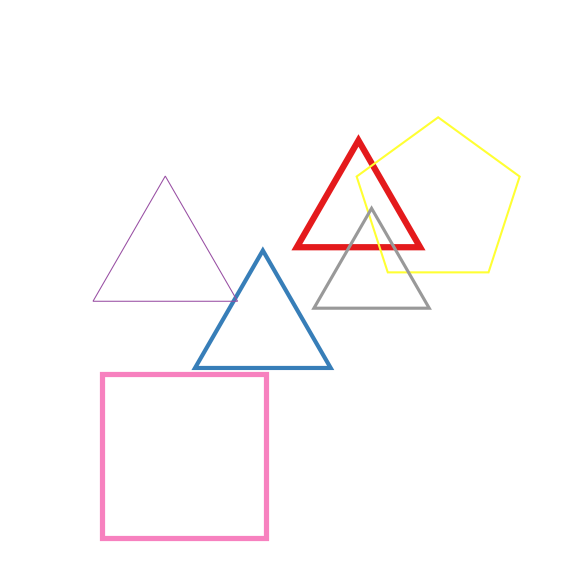[{"shape": "triangle", "thickness": 3, "radius": 0.62, "center": [0.621, 0.633]}, {"shape": "triangle", "thickness": 2, "radius": 0.68, "center": [0.455, 0.43]}, {"shape": "triangle", "thickness": 0.5, "radius": 0.72, "center": [0.286, 0.55]}, {"shape": "pentagon", "thickness": 1, "radius": 0.74, "center": [0.759, 0.648]}, {"shape": "square", "thickness": 2.5, "radius": 0.71, "center": [0.319, 0.209]}, {"shape": "triangle", "thickness": 1.5, "radius": 0.58, "center": [0.643, 0.523]}]